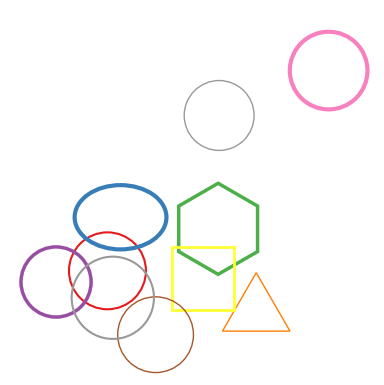[{"shape": "circle", "thickness": 1.5, "radius": 0.5, "center": [0.279, 0.297]}, {"shape": "oval", "thickness": 3, "radius": 0.6, "center": [0.313, 0.436]}, {"shape": "hexagon", "thickness": 2.5, "radius": 0.59, "center": [0.567, 0.406]}, {"shape": "circle", "thickness": 2.5, "radius": 0.46, "center": [0.146, 0.268]}, {"shape": "triangle", "thickness": 1, "radius": 0.51, "center": [0.666, 0.191]}, {"shape": "square", "thickness": 2, "radius": 0.41, "center": [0.528, 0.277]}, {"shape": "circle", "thickness": 1, "radius": 0.49, "center": [0.404, 0.131]}, {"shape": "circle", "thickness": 3, "radius": 0.5, "center": [0.854, 0.817]}, {"shape": "circle", "thickness": 1, "radius": 0.45, "center": [0.569, 0.7]}, {"shape": "circle", "thickness": 1.5, "radius": 0.53, "center": [0.293, 0.227]}]